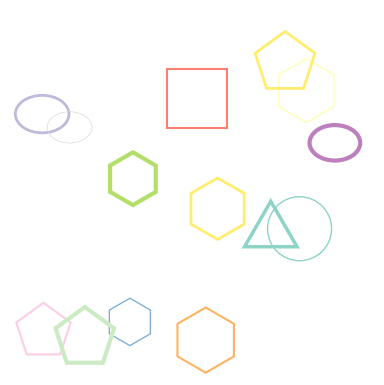[{"shape": "circle", "thickness": 1, "radius": 0.42, "center": [0.778, 0.406]}, {"shape": "triangle", "thickness": 2.5, "radius": 0.39, "center": [0.703, 0.398]}, {"shape": "hexagon", "thickness": 1, "radius": 0.41, "center": [0.796, 0.764]}, {"shape": "oval", "thickness": 2, "radius": 0.35, "center": [0.109, 0.704]}, {"shape": "square", "thickness": 1.5, "radius": 0.39, "center": [0.512, 0.744]}, {"shape": "hexagon", "thickness": 1, "radius": 0.31, "center": [0.337, 0.164]}, {"shape": "hexagon", "thickness": 1.5, "radius": 0.42, "center": [0.534, 0.117]}, {"shape": "hexagon", "thickness": 3, "radius": 0.34, "center": [0.345, 0.536]}, {"shape": "pentagon", "thickness": 1.5, "radius": 0.37, "center": [0.113, 0.139]}, {"shape": "oval", "thickness": 0.5, "radius": 0.29, "center": [0.181, 0.669]}, {"shape": "oval", "thickness": 3, "radius": 0.33, "center": [0.87, 0.629]}, {"shape": "pentagon", "thickness": 3, "radius": 0.4, "center": [0.22, 0.123]}, {"shape": "pentagon", "thickness": 2, "radius": 0.41, "center": [0.74, 0.836]}, {"shape": "hexagon", "thickness": 2, "radius": 0.4, "center": [0.565, 0.458]}]